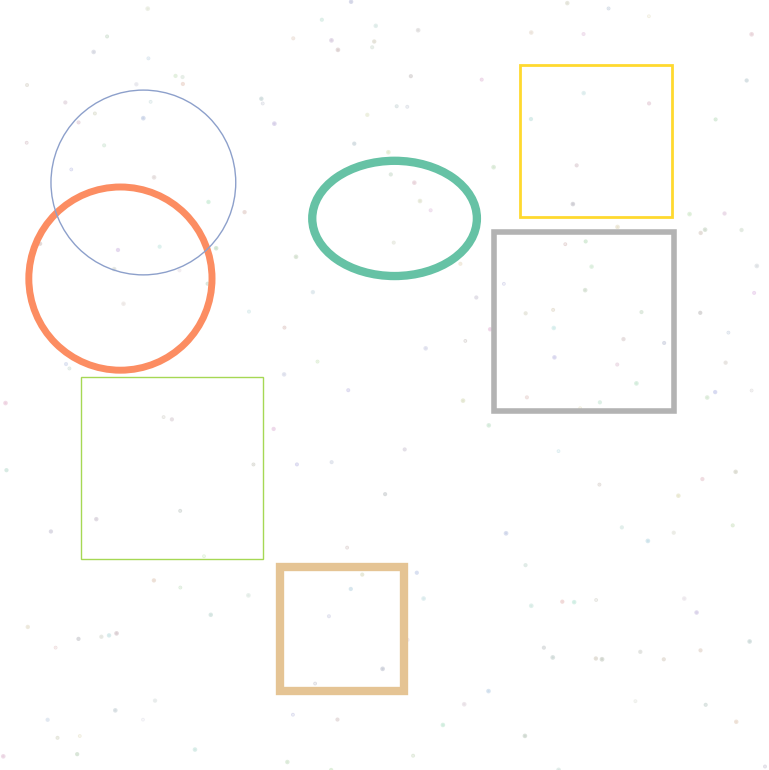[{"shape": "oval", "thickness": 3, "radius": 0.53, "center": [0.512, 0.716]}, {"shape": "circle", "thickness": 2.5, "radius": 0.59, "center": [0.156, 0.638]}, {"shape": "circle", "thickness": 0.5, "radius": 0.6, "center": [0.186, 0.763]}, {"shape": "square", "thickness": 0.5, "radius": 0.59, "center": [0.224, 0.392]}, {"shape": "square", "thickness": 1, "radius": 0.49, "center": [0.774, 0.817]}, {"shape": "square", "thickness": 3, "radius": 0.4, "center": [0.444, 0.183]}, {"shape": "square", "thickness": 2, "radius": 0.58, "center": [0.758, 0.582]}]